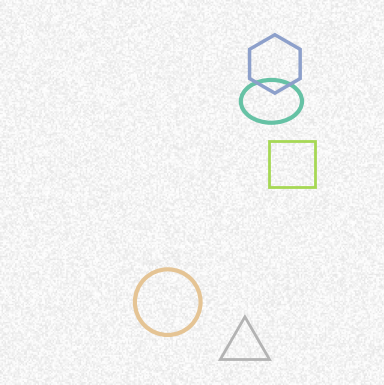[{"shape": "oval", "thickness": 3, "radius": 0.4, "center": [0.705, 0.737]}, {"shape": "hexagon", "thickness": 2.5, "radius": 0.38, "center": [0.714, 0.834]}, {"shape": "square", "thickness": 2, "radius": 0.3, "center": [0.759, 0.573]}, {"shape": "circle", "thickness": 3, "radius": 0.43, "center": [0.436, 0.215]}, {"shape": "triangle", "thickness": 2, "radius": 0.37, "center": [0.636, 0.103]}]